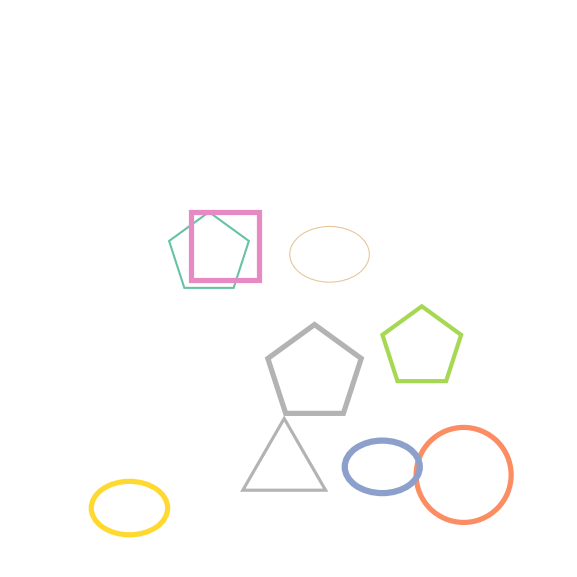[{"shape": "pentagon", "thickness": 1, "radius": 0.36, "center": [0.362, 0.559]}, {"shape": "circle", "thickness": 2.5, "radius": 0.41, "center": [0.803, 0.177]}, {"shape": "oval", "thickness": 3, "radius": 0.32, "center": [0.662, 0.191]}, {"shape": "square", "thickness": 2.5, "radius": 0.3, "center": [0.39, 0.573]}, {"shape": "pentagon", "thickness": 2, "radius": 0.36, "center": [0.73, 0.397]}, {"shape": "oval", "thickness": 2.5, "radius": 0.33, "center": [0.224, 0.119]}, {"shape": "oval", "thickness": 0.5, "radius": 0.34, "center": [0.571, 0.559]}, {"shape": "pentagon", "thickness": 2.5, "radius": 0.43, "center": [0.545, 0.352]}, {"shape": "triangle", "thickness": 1.5, "radius": 0.41, "center": [0.492, 0.192]}]